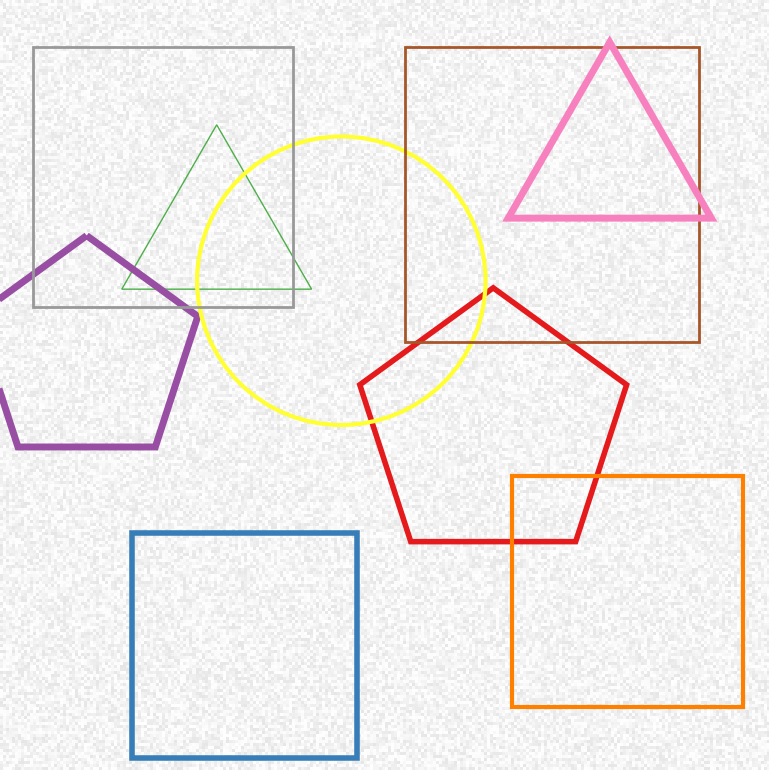[{"shape": "pentagon", "thickness": 2, "radius": 0.91, "center": [0.641, 0.444]}, {"shape": "square", "thickness": 2, "radius": 0.73, "center": [0.318, 0.162]}, {"shape": "triangle", "thickness": 0.5, "radius": 0.71, "center": [0.281, 0.696]}, {"shape": "pentagon", "thickness": 2.5, "radius": 0.76, "center": [0.113, 0.542]}, {"shape": "square", "thickness": 1.5, "radius": 0.75, "center": [0.815, 0.232]}, {"shape": "circle", "thickness": 1.5, "radius": 0.94, "center": [0.443, 0.635]}, {"shape": "square", "thickness": 1, "radius": 0.95, "center": [0.717, 0.747]}, {"shape": "triangle", "thickness": 2.5, "radius": 0.76, "center": [0.792, 0.793]}, {"shape": "square", "thickness": 1, "radius": 0.84, "center": [0.211, 0.77]}]